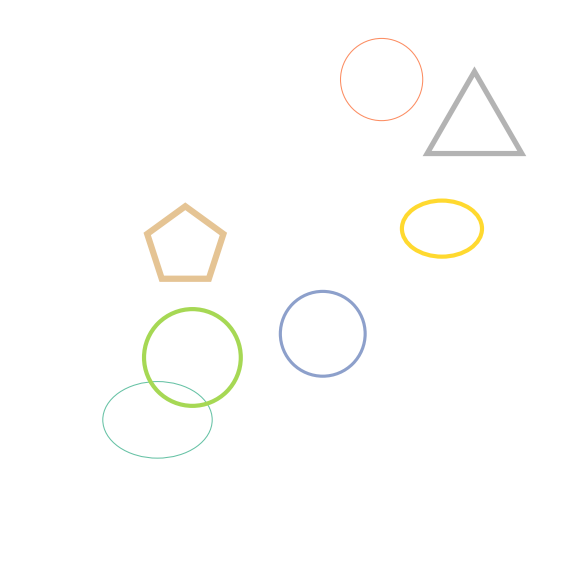[{"shape": "oval", "thickness": 0.5, "radius": 0.47, "center": [0.273, 0.272]}, {"shape": "circle", "thickness": 0.5, "radius": 0.36, "center": [0.661, 0.861]}, {"shape": "circle", "thickness": 1.5, "radius": 0.37, "center": [0.559, 0.421]}, {"shape": "circle", "thickness": 2, "radius": 0.42, "center": [0.333, 0.38]}, {"shape": "oval", "thickness": 2, "radius": 0.35, "center": [0.765, 0.603]}, {"shape": "pentagon", "thickness": 3, "radius": 0.35, "center": [0.321, 0.573]}, {"shape": "triangle", "thickness": 2.5, "radius": 0.47, "center": [0.822, 0.781]}]